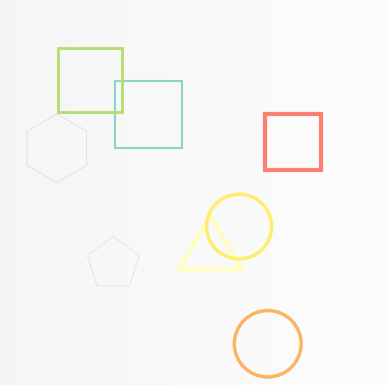[{"shape": "square", "thickness": 1.5, "radius": 0.43, "center": [0.384, 0.702]}, {"shape": "triangle", "thickness": 2.5, "radius": 0.46, "center": [0.543, 0.347]}, {"shape": "square", "thickness": 3, "radius": 0.36, "center": [0.757, 0.631]}, {"shape": "circle", "thickness": 2.5, "radius": 0.43, "center": [0.691, 0.107]}, {"shape": "square", "thickness": 2, "radius": 0.41, "center": [0.232, 0.793]}, {"shape": "hexagon", "thickness": 0.5, "radius": 0.44, "center": [0.147, 0.615]}, {"shape": "pentagon", "thickness": 0.5, "radius": 0.35, "center": [0.292, 0.315]}, {"shape": "circle", "thickness": 2.5, "radius": 0.42, "center": [0.617, 0.412]}]